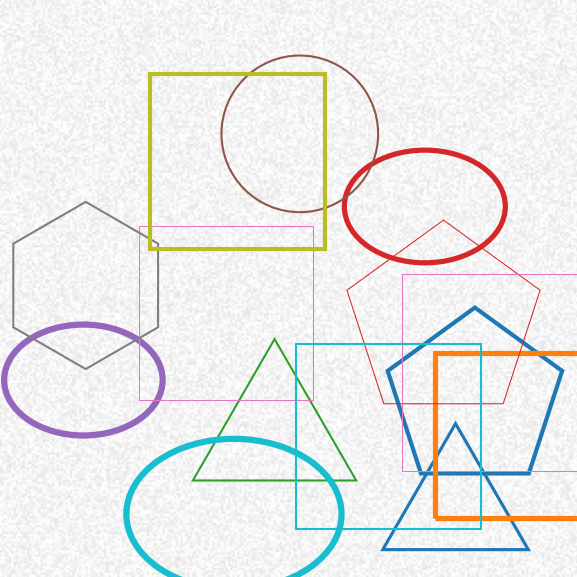[{"shape": "pentagon", "thickness": 2, "radius": 0.79, "center": [0.822, 0.308]}, {"shape": "triangle", "thickness": 1.5, "radius": 0.73, "center": [0.789, 0.12]}, {"shape": "square", "thickness": 2.5, "radius": 0.72, "center": [0.896, 0.245]}, {"shape": "triangle", "thickness": 1, "radius": 0.82, "center": [0.475, 0.249]}, {"shape": "oval", "thickness": 2.5, "radius": 0.7, "center": [0.736, 0.642]}, {"shape": "pentagon", "thickness": 0.5, "radius": 0.88, "center": [0.768, 0.442]}, {"shape": "oval", "thickness": 3, "radius": 0.69, "center": [0.144, 0.341]}, {"shape": "circle", "thickness": 1, "radius": 0.68, "center": [0.519, 0.767]}, {"shape": "square", "thickness": 0.5, "radius": 0.75, "center": [0.391, 0.457]}, {"shape": "square", "thickness": 0.5, "radius": 0.85, "center": [0.866, 0.354]}, {"shape": "hexagon", "thickness": 1, "radius": 0.72, "center": [0.148, 0.505]}, {"shape": "square", "thickness": 2, "radius": 0.76, "center": [0.411, 0.72]}, {"shape": "oval", "thickness": 3, "radius": 0.93, "center": [0.405, 0.109]}, {"shape": "square", "thickness": 1, "radius": 0.8, "center": [0.672, 0.244]}]